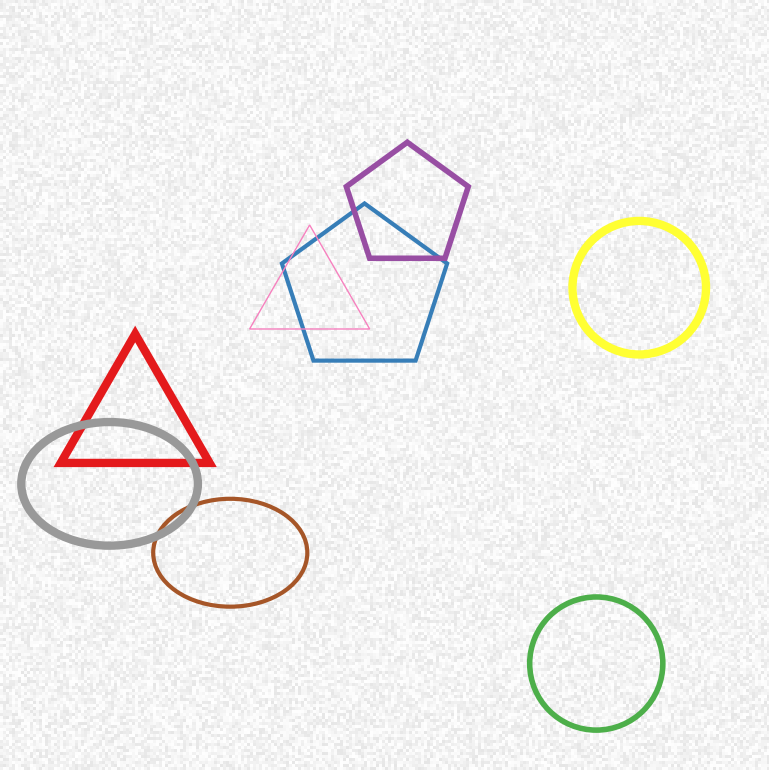[{"shape": "triangle", "thickness": 3, "radius": 0.56, "center": [0.176, 0.455]}, {"shape": "pentagon", "thickness": 1.5, "radius": 0.56, "center": [0.473, 0.623]}, {"shape": "circle", "thickness": 2, "radius": 0.43, "center": [0.774, 0.138]}, {"shape": "pentagon", "thickness": 2, "radius": 0.42, "center": [0.529, 0.732]}, {"shape": "circle", "thickness": 3, "radius": 0.43, "center": [0.83, 0.626]}, {"shape": "oval", "thickness": 1.5, "radius": 0.5, "center": [0.299, 0.282]}, {"shape": "triangle", "thickness": 0.5, "radius": 0.45, "center": [0.402, 0.618]}, {"shape": "oval", "thickness": 3, "radius": 0.57, "center": [0.142, 0.372]}]